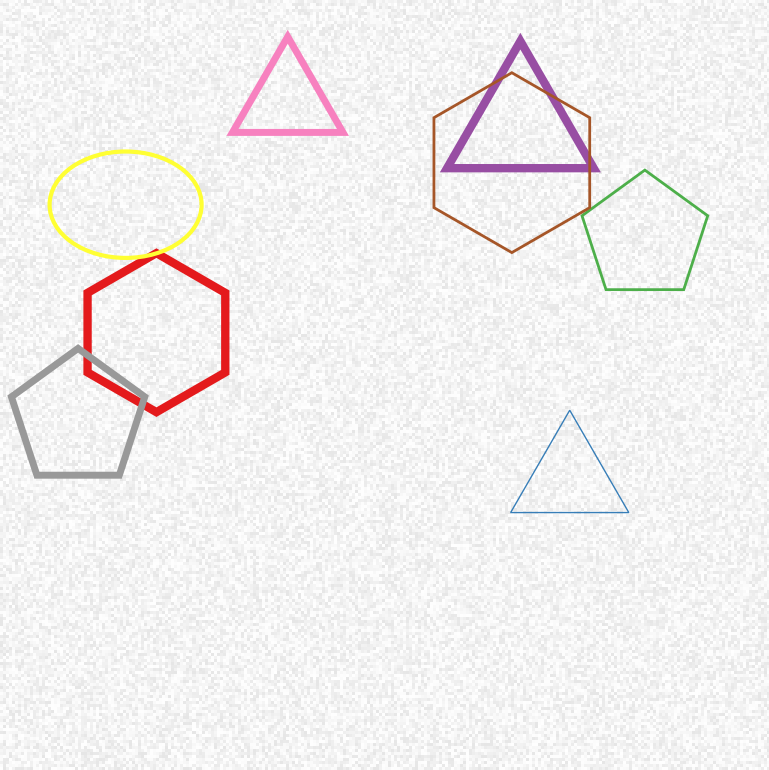[{"shape": "hexagon", "thickness": 3, "radius": 0.52, "center": [0.203, 0.568]}, {"shape": "triangle", "thickness": 0.5, "radius": 0.44, "center": [0.74, 0.379]}, {"shape": "pentagon", "thickness": 1, "radius": 0.43, "center": [0.837, 0.693]}, {"shape": "triangle", "thickness": 3, "radius": 0.55, "center": [0.676, 0.837]}, {"shape": "oval", "thickness": 1.5, "radius": 0.49, "center": [0.163, 0.734]}, {"shape": "hexagon", "thickness": 1, "radius": 0.58, "center": [0.665, 0.789]}, {"shape": "triangle", "thickness": 2.5, "radius": 0.41, "center": [0.374, 0.869]}, {"shape": "pentagon", "thickness": 2.5, "radius": 0.46, "center": [0.101, 0.456]}]